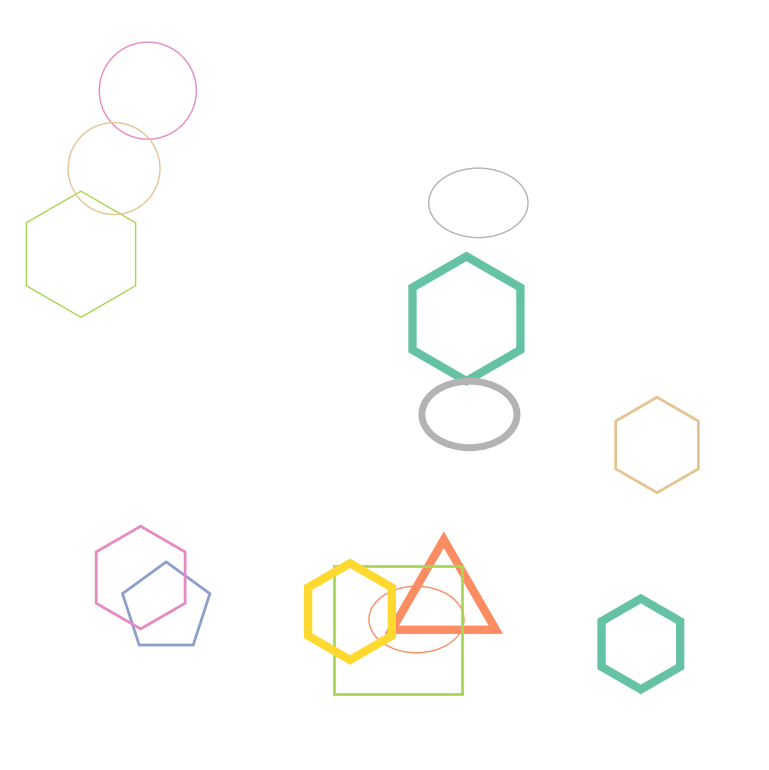[{"shape": "hexagon", "thickness": 3, "radius": 0.29, "center": [0.832, 0.164]}, {"shape": "hexagon", "thickness": 3, "radius": 0.4, "center": [0.606, 0.586]}, {"shape": "oval", "thickness": 0.5, "radius": 0.31, "center": [0.541, 0.195]}, {"shape": "triangle", "thickness": 3, "radius": 0.39, "center": [0.576, 0.221]}, {"shape": "pentagon", "thickness": 1, "radius": 0.3, "center": [0.216, 0.211]}, {"shape": "circle", "thickness": 0.5, "radius": 0.32, "center": [0.192, 0.882]}, {"shape": "hexagon", "thickness": 1, "radius": 0.33, "center": [0.183, 0.25]}, {"shape": "square", "thickness": 1, "radius": 0.42, "center": [0.517, 0.181]}, {"shape": "hexagon", "thickness": 0.5, "radius": 0.41, "center": [0.105, 0.67]}, {"shape": "hexagon", "thickness": 3, "radius": 0.31, "center": [0.455, 0.206]}, {"shape": "hexagon", "thickness": 1, "radius": 0.31, "center": [0.853, 0.422]}, {"shape": "circle", "thickness": 0.5, "radius": 0.3, "center": [0.148, 0.781]}, {"shape": "oval", "thickness": 0.5, "radius": 0.32, "center": [0.621, 0.737]}, {"shape": "oval", "thickness": 2.5, "radius": 0.31, "center": [0.61, 0.462]}]